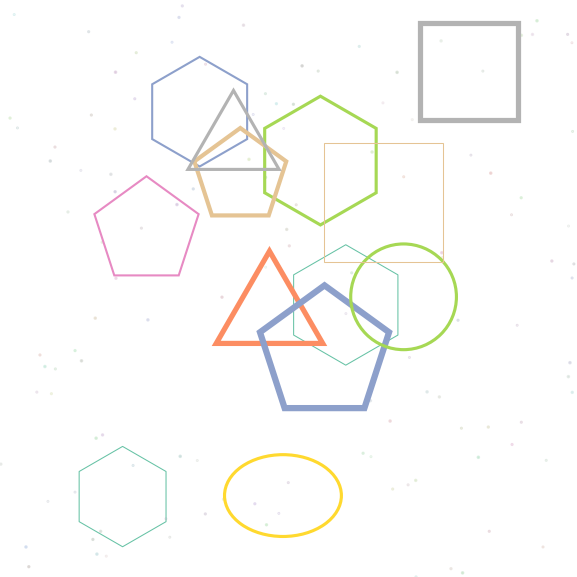[{"shape": "hexagon", "thickness": 0.5, "radius": 0.43, "center": [0.212, 0.139]}, {"shape": "hexagon", "thickness": 0.5, "radius": 0.52, "center": [0.599, 0.471]}, {"shape": "triangle", "thickness": 2.5, "radius": 0.53, "center": [0.467, 0.458]}, {"shape": "hexagon", "thickness": 1, "radius": 0.47, "center": [0.346, 0.806]}, {"shape": "pentagon", "thickness": 3, "radius": 0.59, "center": [0.562, 0.387]}, {"shape": "pentagon", "thickness": 1, "radius": 0.47, "center": [0.254, 0.599]}, {"shape": "hexagon", "thickness": 1.5, "radius": 0.56, "center": [0.555, 0.721]}, {"shape": "circle", "thickness": 1.5, "radius": 0.46, "center": [0.699, 0.485]}, {"shape": "oval", "thickness": 1.5, "radius": 0.51, "center": [0.49, 0.141]}, {"shape": "square", "thickness": 0.5, "radius": 0.52, "center": [0.664, 0.648]}, {"shape": "pentagon", "thickness": 2, "radius": 0.42, "center": [0.416, 0.694]}, {"shape": "square", "thickness": 2.5, "radius": 0.42, "center": [0.813, 0.875]}, {"shape": "triangle", "thickness": 1.5, "radius": 0.46, "center": [0.404, 0.751]}]